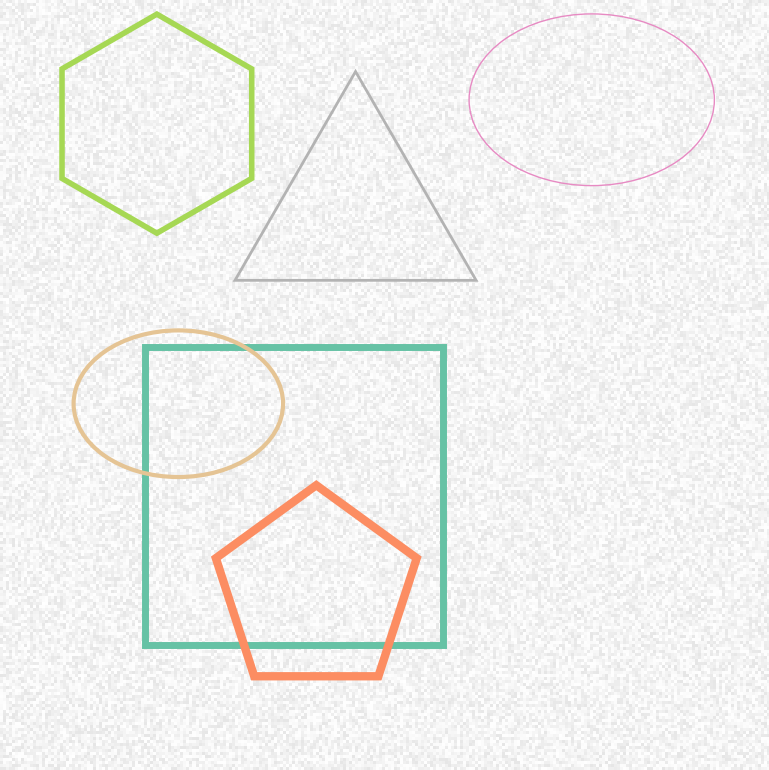[{"shape": "square", "thickness": 2.5, "radius": 0.97, "center": [0.382, 0.356]}, {"shape": "pentagon", "thickness": 3, "radius": 0.69, "center": [0.411, 0.233]}, {"shape": "oval", "thickness": 0.5, "radius": 0.8, "center": [0.768, 0.87]}, {"shape": "hexagon", "thickness": 2, "radius": 0.71, "center": [0.204, 0.839]}, {"shape": "oval", "thickness": 1.5, "radius": 0.68, "center": [0.232, 0.476]}, {"shape": "triangle", "thickness": 1, "radius": 0.9, "center": [0.462, 0.726]}]